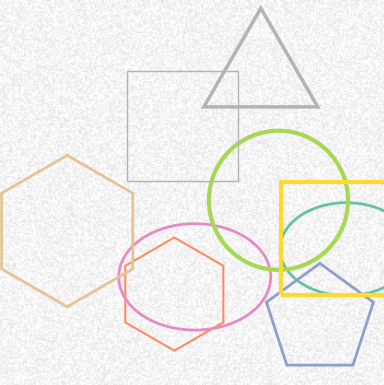[{"shape": "oval", "thickness": 2, "radius": 0.86, "center": [0.9, 0.353]}, {"shape": "hexagon", "thickness": 1.5, "radius": 0.73, "center": [0.453, 0.236]}, {"shape": "pentagon", "thickness": 2, "radius": 0.73, "center": [0.831, 0.17]}, {"shape": "oval", "thickness": 2, "radius": 0.99, "center": [0.506, 0.281]}, {"shape": "circle", "thickness": 3, "radius": 0.9, "center": [0.723, 0.48]}, {"shape": "square", "thickness": 3, "radius": 0.73, "center": [0.875, 0.381]}, {"shape": "hexagon", "thickness": 2, "radius": 0.98, "center": [0.175, 0.4]}, {"shape": "triangle", "thickness": 2.5, "radius": 0.85, "center": [0.677, 0.808]}, {"shape": "square", "thickness": 1, "radius": 0.72, "center": [0.474, 0.673]}]